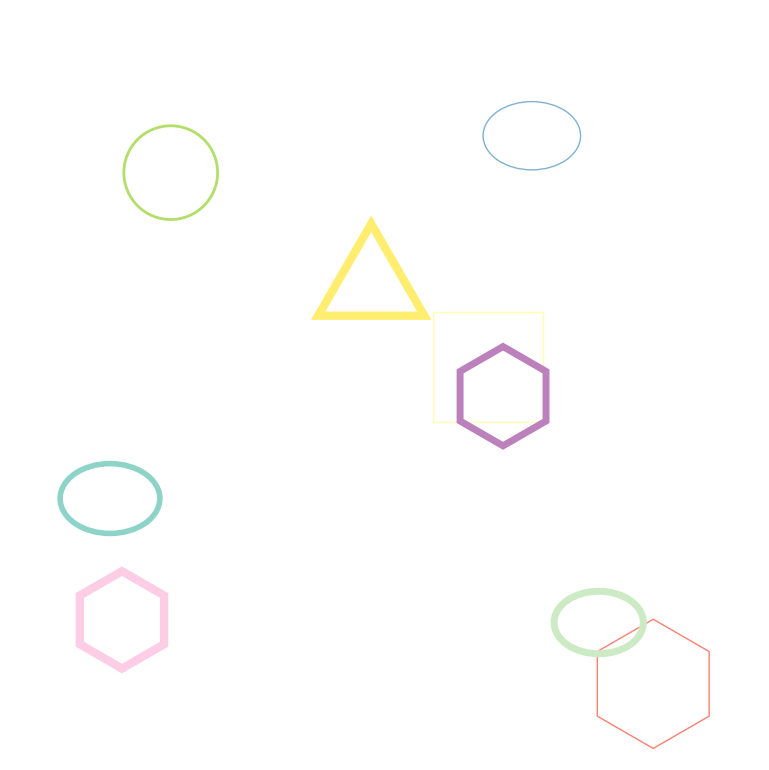[{"shape": "oval", "thickness": 2, "radius": 0.32, "center": [0.143, 0.353]}, {"shape": "square", "thickness": 0.5, "radius": 0.36, "center": [0.634, 0.523]}, {"shape": "hexagon", "thickness": 0.5, "radius": 0.42, "center": [0.848, 0.112]}, {"shape": "oval", "thickness": 0.5, "radius": 0.32, "center": [0.691, 0.824]}, {"shape": "circle", "thickness": 1, "radius": 0.3, "center": [0.222, 0.776]}, {"shape": "hexagon", "thickness": 3, "radius": 0.32, "center": [0.158, 0.195]}, {"shape": "hexagon", "thickness": 2.5, "radius": 0.32, "center": [0.653, 0.485]}, {"shape": "oval", "thickness": 2.5, "radius": 0.29, "center": [0.778, 0.192]}, {"shape": "triangle", "thickness": 3, "radius": 0.4, "center": [0.482, 0.63]}]